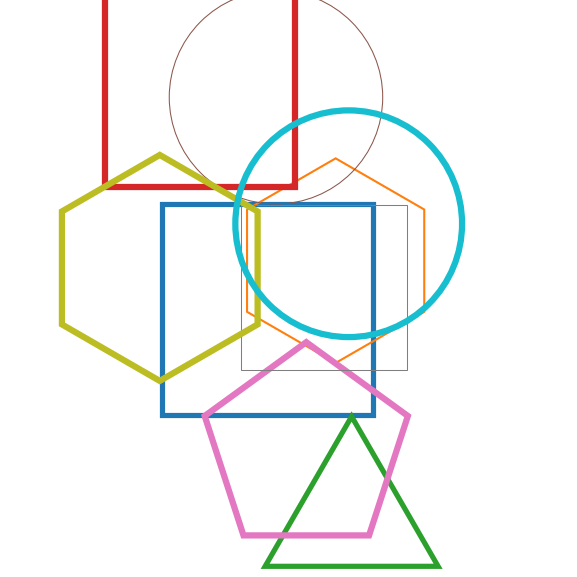[{"shape": "square", "thickness": 2.5, "radius": 0.91, "center": [0.463, 0.463]}, {"shape": "hexagon", "thickness": 1, "radius": 0.89, "center": [0.581, 0.548]}, {"shape": "triangle", "thickness": 2.5, "radius": 0.86, "center": [0.609, 0.105]}, {"shape": "square", "thickness": 3, "radius": 0.82, "center": [0.347, 0.841]}, {"shape": "circle", "thickness": 0.5, "radius": 0.92, "center": [0.478, 0.831]}, {"shape": "pentagon", "thickness": 3, "radius": 0.92, "center": [0.53, 0.222]}, {"shape": "square", "thickness": 0.5, "radius": 0.72, "center": [0.561, 0.501]}, {"shape": "hexagon", "thickness": 3, "radius": 0.98, "center": [0.277, 0.535]}, {"shape": "circle", "thickness": 3, "radius": 0.98, "center": [0.604, 0.612]}]